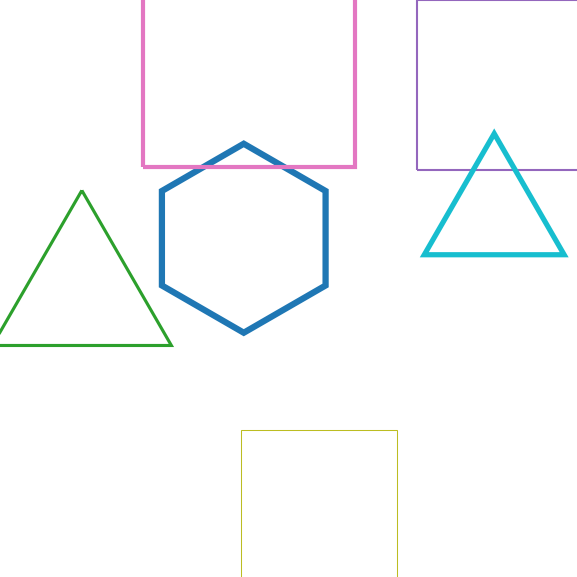[{"shape": "hexagon", "thickness": 3, "radius": 0.82, "center": [0.422, 0.587]}, {"shape": "triangle", "thickness": 1.5, "radius": 0.89, "center": [0.142, 0.49]}, {"shape": "square", "thickness": 1, "radius": 0.74, "center": [0.869, 0.851]}, {"shape": "square", "thickness": 2, "radius": 0.92, "center": [0.431, 0.893]}, {"shape": "square", "thickness": 0.5, "radius": 0.67, "center": [0.553, 0.119]}, {"shape": "triangle", "thickness": 2.5, "radius": 0.7, "center": [0.856, 0.628]}]